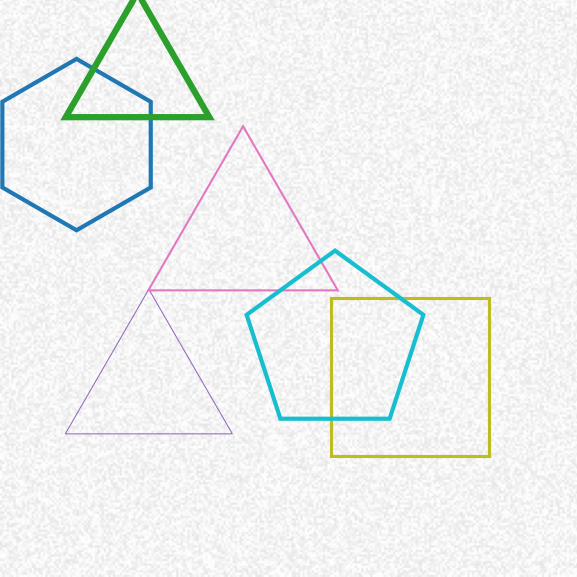[{"shape": "hexagon", "thickness": 2, "radius": 0.74, "center": [0.133, 0.749]}, {"shape": "triangle", "thickness": 3, "radius": 0.72, "center": [0.238, 0.868]}, {"shape": "triangle", "thickness": 0.5, "radius": 0.83, "center": [0.258, 0.331]}, {"shape": "triangle", "thickness": 1, "radius": 0.95, "center": [0.421, 0.591]}, {"shape": "square", "thickness": 1.5, "radius": 0.68, "center": [0.709, 0.346]}, {"shape": "pentagon", "thickness": 2, "radius": 0.8, "center": [0.58, 0.404]}]